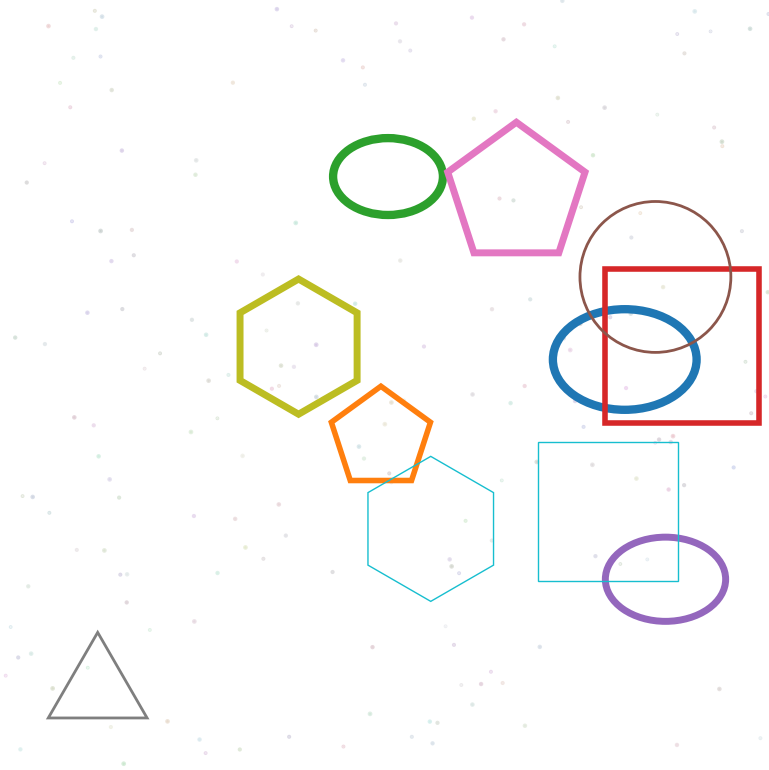[{"shape": "oval", "thickness": 3, "radius": 0.47, "center": [0.811, 0.533]}, {"shape": "pentagon", "thickness": 2, "radius": 0.34, "center": [0.495, 0.431]}, {"shape": "oval", "thickness": 3, "radius": 0.36, "center": [0.504, 0.771]}, {"shape": "square", "thickness": 2, "radius": 0.5, "center": [0.886, 0.551]}, {"shape": "oval", "thickness": 2.5, "radius": 0.39, "center": [0.864, 0.248]}, {"shape": "circle", "thickness": 1, "radius": 0.49, "center": [0.851, 0.64]}, {"shape": "pentagon", "thickness": 2.5, "radius": 0.47, "center": [0.671, 0.747]}, {"shape": "triangle", "thickness": 1, "radius": 0.37, "center": [0.127, 0.105]}, {"shape": "hexagon", "thickness": 2.5, "radius": 0.44, "center": [0.388, 0.55]}, {"shape": "hexagon", "thickness": 0.5, "radius": 0.47, "center": [0.559, 0.313]}, {"shape": "square", "thickness": 0.5, "radius": 0.45, "center": [0.789, 0.336]}]